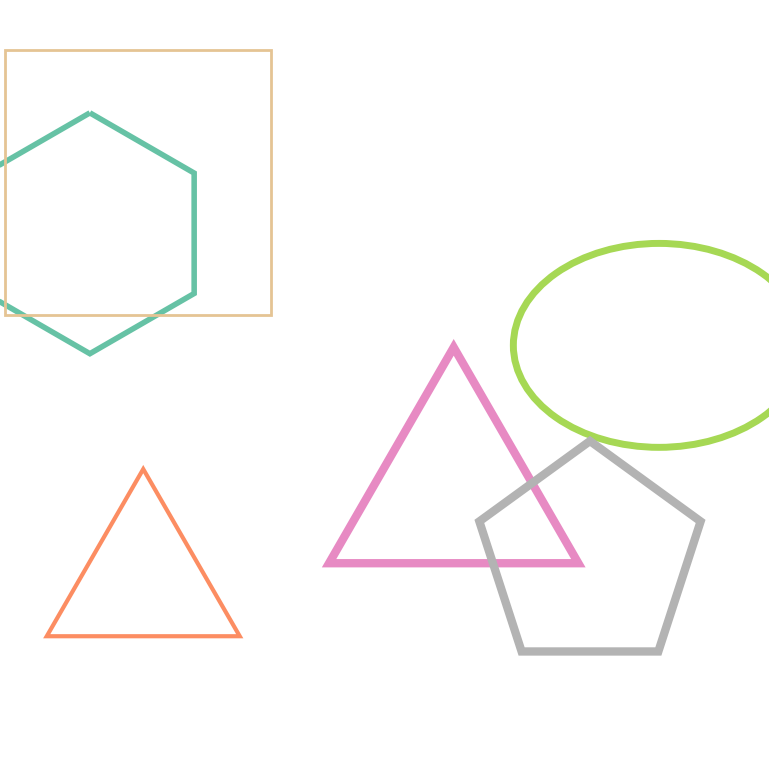[{"shape": "hexagon", "thickness": 2, "radius": 0.78, "center": [0.117, 0.697]}, {"shape": "triangle", "thickness": 1.5, "radius": 0.72, "center": [0.186, 0.246]}, {"shape": "triangle", "thickness": 3, "radius": 0.93, "center": [0.589, 0.362]}, {"shape": "oval", "thickness": 2.5, "radius": 0.95, "center": [0.856, 0.551]}, {"shape": "square", "thickness": 1, "radius": 0.86, "center": [0.179, 0.763]}, {"shape": "pentagon", "thickness": 3, "radius": 0.76, "center": [0.766, 0.276]}]